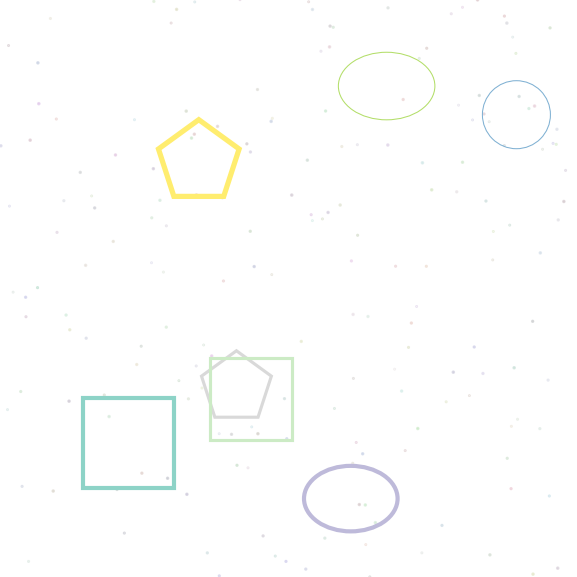[{"shape": "square", "thickness": 2, "radius": 0.39, "center": [0.223, 0.232]}, {"shape": "oval", "thickness": 2, "radius": 0.41, "center": [0.607, 0.136]}, {"shape": "circle", "thickness": 0.5, "radius": 0.29, "center": [0.894, 0.801]}, {"shape": "oval", "thickness": 0.5, "radius": 0.42, "center": [0.669, 0.85]}, {"shape": "pentagon", "thickness": 1.5, "radius": 0.32, "center": [0.409, 0.328]}, {"shape": "square", "thickness": 1.5, "radius": 0.35, "center": [0.435, 0.308]}, {"shape": "pentagon", "thickness": 2.5, "radius": 0.37, "center": [0.344, 0.718]}]